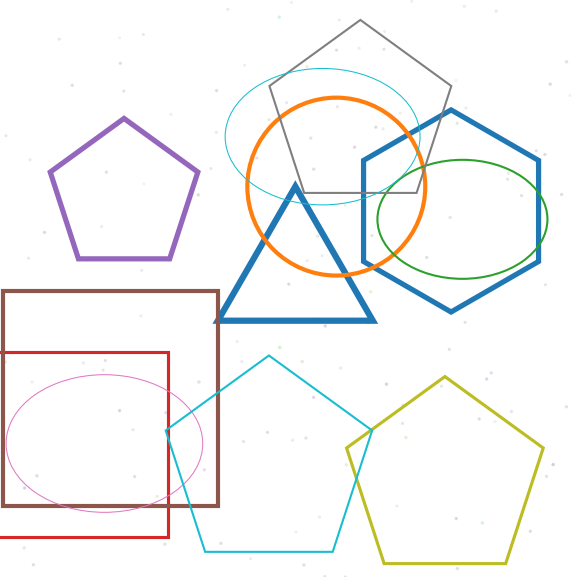[{"shape": "hexagon", "thickness": 2.5, "radius": 0.87, "center": [0.781, 0.634]}, {"shape": "triangle", "thickness": 3, "radius": 0.77, "center": [0.511, 0.521]}, {"shape": "circle", "thickness": 2, "radius": 0.77, "center": [0.582, 0.676]}, {"shape": "oval", "thickness": 1, "radius": 0.74, "center": [0.801, 0.619]}, {"shape": "square", "thickness": 1.5, "radius": 0.8, "center": [0.131, 0.23]}, {"shape": "pentagon", "thickness": 2.5, "radius": 0.67, "center": [0.215, 0.66]}, {"shape": "square", "thickness": 2, "radius": 0.93, "center": [0.191, 0.309]}, {"shape": "oval", "thickness": 0.5, "radius": 0.85, "center": [0.181, 0.231]}, {"shape": "pentagon", "thickness": 1, "radius": 0.83, "center": [0.624, 0.799]}, {"shape": "pentagon", "thickness": 1.5, "radius": 0.9, "center": [0.77, 0.168]}, {"shape": "oval", "thickness": 0.5, "radius": 0.84, "center": [0.559, 0.762]}, {"shape": "pentagon", "thickness": 1, "radius": 0.94, "center": [0.466, 0.196]}]